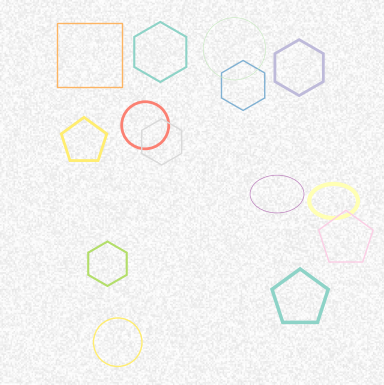[{"shape": "hexagon", "thickness": 1.5, "radius": 0.39, "center": [0.416, 0.865]}, {"shape": "pentagon", "thickness": 2.5, "radius": 0.38, "center": [0.779, 0.225]}, {"shape": "oval", "thickness": 3, "radius": 0.32, "center": [0.867, 0.478]}, {"shape": "hexagon", "thickness": 2, "radius": 0.36, "center": [0.777, 0.824]}, {"shape": "circle", "thickness": 2, "radius": 0.31, "center": [0.377, 0.675]}, {"shape": "hexagon", "thickness": 1, "radius": 0.32, "center": [0.631, 0.778]}, {"shape": "square", "thickness": 1, "radius": 0.42, "center": [0.234, 0.857]}, {"shape": "hexagon", "thickness": 1.5, "radius": 0.29, "center": [0.279, 0.315]}, {"shape": "pentagon", "thickness": 1, "radius": 0.37, "center": [0.898, 0.38]}, {"shape": "hexagon", "thickness": 1, "radius": 0.3, "center": [0.42, 0.631]}, {"shape": "oval", "thickness": 0.5, "radius": 0.35, "center": [0.72, 0.496]}, {"shape": "circle", "thickness": 0.5, "radius": 0.4, "center": [0.609, 0.873]}, {"shape": "circle", "thickness": 1, "radius": 0.31, "center": [0.306, 0.111]}, {"shape": "pentagon", "thickness": 2, "radius": 0.31, "center": [0.218, 0.633]}]